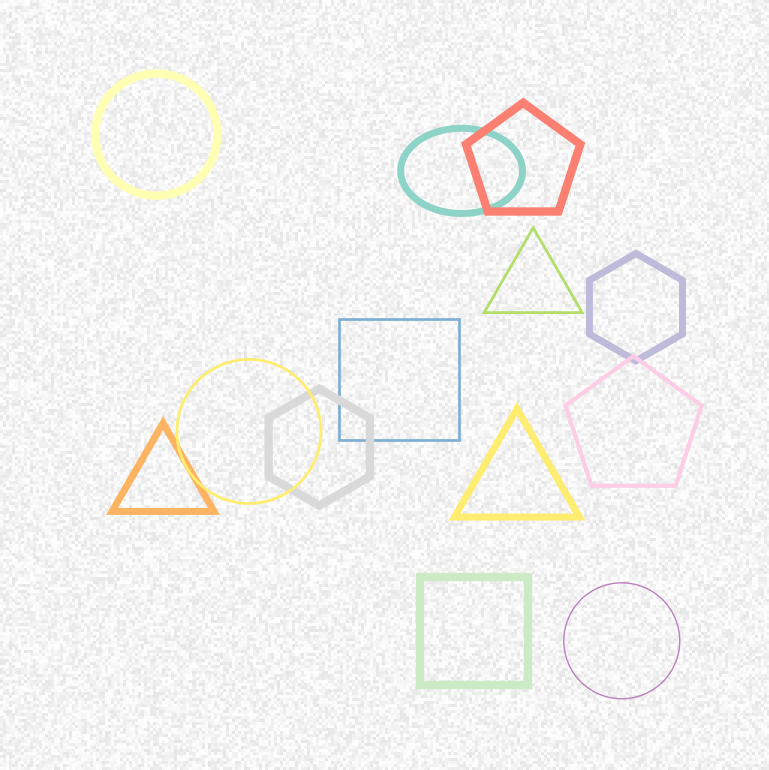[{"shape": "oval", "thickness": 2.5, "radius": 0.4, "center": [0.599, 0.778]}, {"shape": "circle", "thickness": 3, "radius": 0.4, "center": [0.203, 0.825]}, {"shape": "hexagon", "thickness": 2.5, "radius": 0.35, "center": [0.826, 0.601]}, {"shape": "pentagon", "thickness": 3, "radius": 0.39, "center": [0.679, 0.788]}, {"shape": "square", "thickness": 1, "radius": 0.39, "center": [0.518, 0.507]}, {"shape": "triangle", "thickness": 2.5, "radius": 0.38, "center": [0.212, 0.374]}, {"shape": "triangle", "thickness": 1, "radius": 0.37, "center": [0.692, 0.631]}, {"shape": "pentagon", "thickness": 1.5, "radius": 0.47, "center": [0.823, 0.444]}, {"shape": "hexagon", "thickness": 3, "radius": 0.38, "center": [0.415, 0.419]}, {"shape": "circle", "thickness": 0.5, "radius": 0.38, "center": [0.807, 0.168]}, {"shape": "square", "thickness": 3, "radius": 0.35, "center": [0.616, 0.18]}, {"shape": "triangle", "thickness": 2.5, "radius": 0.47, "center": [0.671, 0.375]}, {"shape": "circle", "thickness": 1, "radius": 0.47, "center": [0.323, 0.44]}]